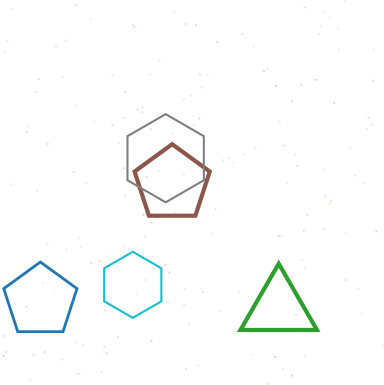[{"shape": "pentagon", "thickness": 2, "radius": 0.5, "center": [0.105, 0.219]}, {"shape": "triangle", "thickness": 3, "radius": 0.57, "center": [0.724, 0.2]}, {"shape": "pentagon", "thickness": 3, "radius": 0.51, "center": [0.447, 0.523]}, {"shape": "hexagon", "thickness": 1.5, "radius": 0.57, "center": [0.43, 0.589]}, {"shape": "hexagon", "thickness": 1.5, "radius": 0.43, "center": [0.345, 0.26]}]